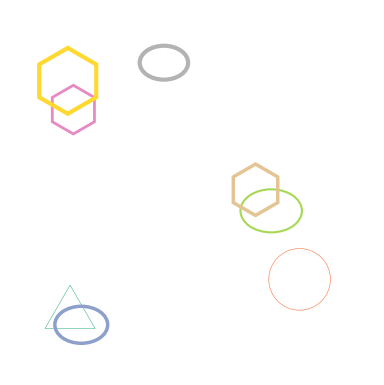[{"shape": "triangle", "thickness": 0.5, "radius": 0.38, "center": [0.182, 0.184]}, {"shape": "circle", "thickness": 0.5, "radius": 0.4, "center": [0.778, 0.274]}, {"shape": "oval", "thickness": 2.5, "radius": 0.34, "center": [0.211, 0.156]}, {"shape": "hexagon", "thickness": 2, "radius": 0.32, "center": [0.191, 0.715]}, {"shape": "oval", "thickness": 1.5, "radius": 0.4, "center": [0.704, 0.452]}, {"shape": "hexagon", "thickness": 3, "radius": 0.43, "center": [0.176, 0.79]}, {"shape": "hexagon", "thickness": 2.5, "radius": 0.33, "center": [0.664, 0.507]}, {"shape": "oval", "thickness": 3, "radius": 0.31, "center": [0.426, 0.837]}]